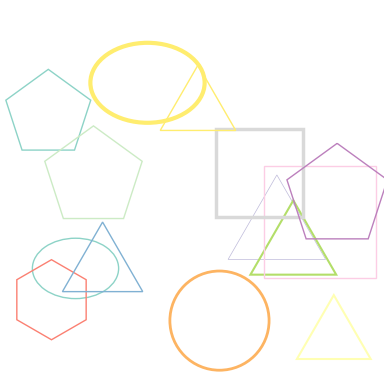[{"shape": "pentagon", "thickness": 1, "radius": 0.58, "center": [0.125, 0.704]}, {"shape": "oval", "thickness": 1, "radius": 0.56, "center": [0.196, 0.303]}, {"shape": "triangle", "thickness": 1.5, "radius": 0.55, "center": [0.867, 0.123]}, {"shape": "triangle", "thickness": 0.5, "radius": 0.73, "center": [0.719, 0.399]}, {"shape": "hexagon", "thickness": 1, "radius": 0.52, "center": [0.134, 0.222]}, {"shape": "triangle", "thickness": 1, "radius": 0.6, "center": [0.266, 0.303]}, {"shape": "circle", "thickness": 2, "radius": 0.64, "center": [0.57, 0.167]}, {"shape": "triangle", "thickness": 1.5, "radius": 0.64, "center": [0.762, 0.351]}, {"shape": "square", "thickness": 1, "radius": 0.72, "center": [0.831, 0.424]}, {"shape": "square", "thickness": 2.5, "radius": 0.57, "center": [0.675, 0.55]}, {"shape": "pentagon", "thickness": 1, "radius": 0.69, "center": [0.876, 0.491]}, {"shape": "pentagon", "thickness": 1, "radius": 0.66, "center": [0.243, 0.54]}, {"shape": "oval", "thickness": 3, "radius": 0.74, "center": [0.383, 0.785]}, {"shape": "triangle", "thickness": 1, "radius": 0.57, "center": [0.514, 0.718]}]